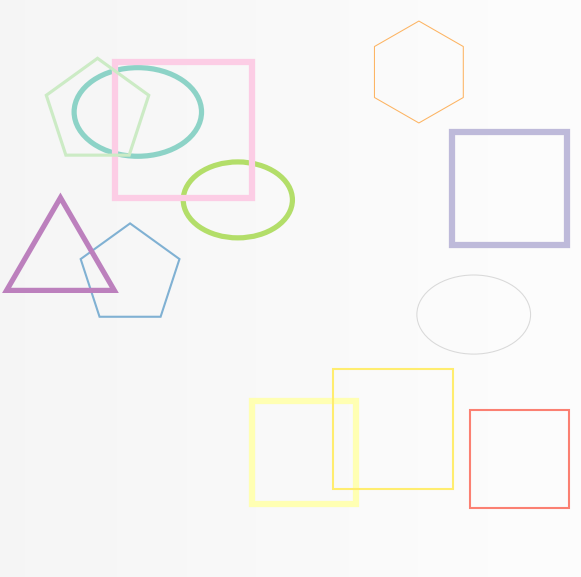[{"shape": "oval", "thickness": 2.5, "radius": 0.55, "center": [0.237, 0.805]}, {"shape": "square", "thickness": 3, "radius": 0.45, "center": [0.523, 0.216]}, {"shape": "square", "thickness": 3, "radius": 0.49, "center": [0.876, 0.672]}, {"shape": "square", "thickness": 1, "radius": 0.42, "center": [0.893, 0.205]}, {"shape": "pentagon", "thickness": 1, "radius": 0.45, "center": [0.224, 0.523]}, {"shape": "hexagon", "thickness": 0.5, "radius": 0.44, "center": [0.721, 0.874]}, {"shape": "oval", "thickness": 2.5, "radius": 0.47, "center": [0.409, 0.653]}, {"shape": "square", "thickness": 3, "radius": 0.59, "center": [0.315, 0.774]}, {"shape": "oval", "thickness": 0.5, "radius": 0.49, "center": [0.815, 0.454]}, {"shape": "triangle", "thickness": 2.5, "radius": 0.53, "center": [0.104, 0.55]}, {"shape": "pentagon", "thickness": 1.5, "radius": 0.46, "center": [0.168, 0.805]}, {"shape": "square", "thickness": 1, "radius": 0.52, "center": [0.676, 0.256]}]